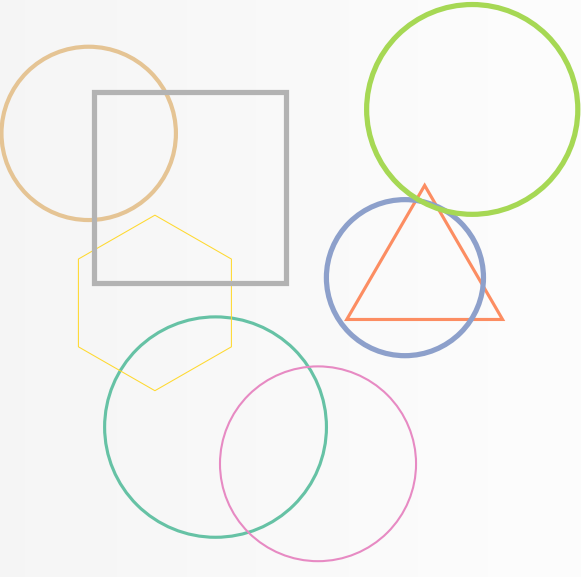[{"shape": "circle", "thickness": 1.5, "radius": 0.95, "center": [0.371, 0.26]}, {"shape": "triangle", "thickness": 1.5, "radius": 0.77, "center": [0.731, 0.523]}, {"shape": "circle", "thickness": 2.5, "radius": 0.68, "center": [0.697, 0.518]}, {"shape": "circle", "thickness": 1, "radius": 0.84, "center": [0.547, 0.196]}, {"shape": "circle", "thickness": 2.5, "radius": 0.91, "center": [0.812, 0.81]}, {"shape": "hexagon", "thickness": 0.5, "radius": 0.76, "center": [0.267, 0.475]}, {"shape": "circle", "thickness": 2, "radius": 0.75, "center": [0.153, 0.768]}, {"shape": "square", "thickness": 2.5, "radius": 0.83, "center": [0.327, 0.675]}]